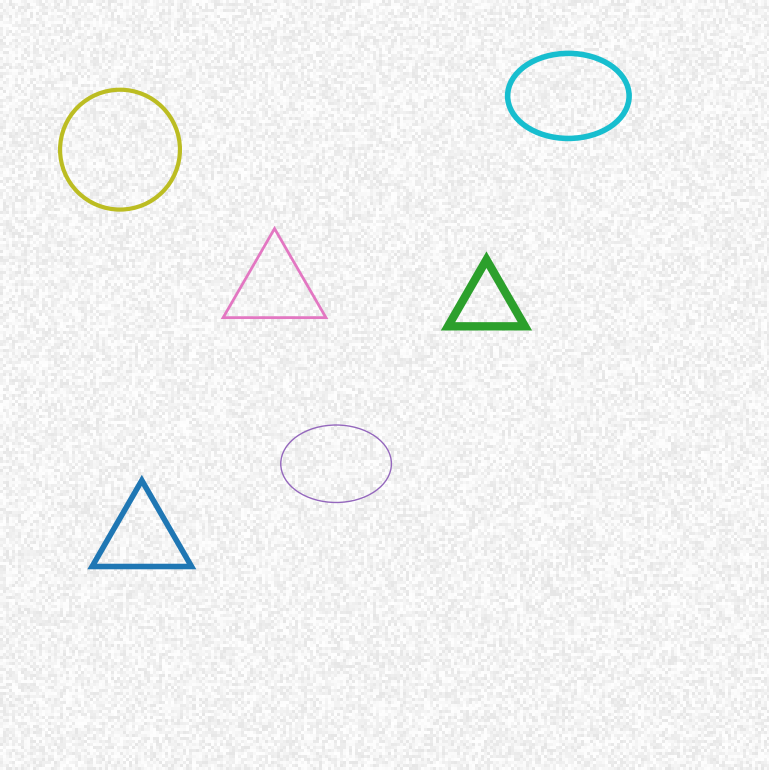[{"shape": "triangle", "thickness": 2, "radius": 0.37, "center": [0.184, 0.302]}, {"shape": "triangle", "thickness": 3, "radius": 0.29, "center": [0.632, 0.605]}, {"shape": "oval", "thickness": 0.5, "radius": 0.36, "center": [0.436, 0.398]}, {"shape": "triangle", "thickness": 1, "radius": 0.39, "center": [0.357, 0.626]}, {"shape": "circle", "thickness": 1.5, "radius": 0.39, "center": [0.156, 0.806]}, {"shape": "oval", "thickness": 2, "radius": 0.39, "center": [0.738, 0.875]}]